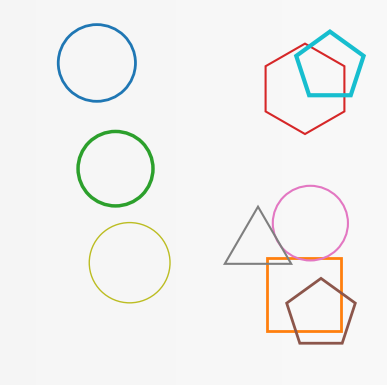[{"shape": "circle", "thickness": 2, "radius": 0.5, "center": [0.25, 0.836]}, {"shape": "square", "thickness": 2, "radius": 0.47, "center": [0.785, 0.235]}, {"shape": "circle", "thickness": 2.5, "radius": 0.48, "center": [0.298, 0.562]}, {"shape": "hexagon", "thickness": 1.5, "radius": 0.59, "center": [0.787, 0.769]}, {"shape": "pentagon", "thickness": 2, "radius": 0.47, "center": [0.828, 0.184]}, {"shape": "circle", "thickness": 1.5, "radius": 0.48, "center": [0.801, 0.42]}, {"shape": "triangle", "thickness": 1.5, "radius": 0.49, "center": [0.666, 0.364]}, {"shape": "circle", "thickness": 1, "radius": 0.52, "center": [0.335, 0.318]}, {"shape": "pentagon", "thickness": 3, "radius": 0.46, "center": [0.851, 0.827]}]